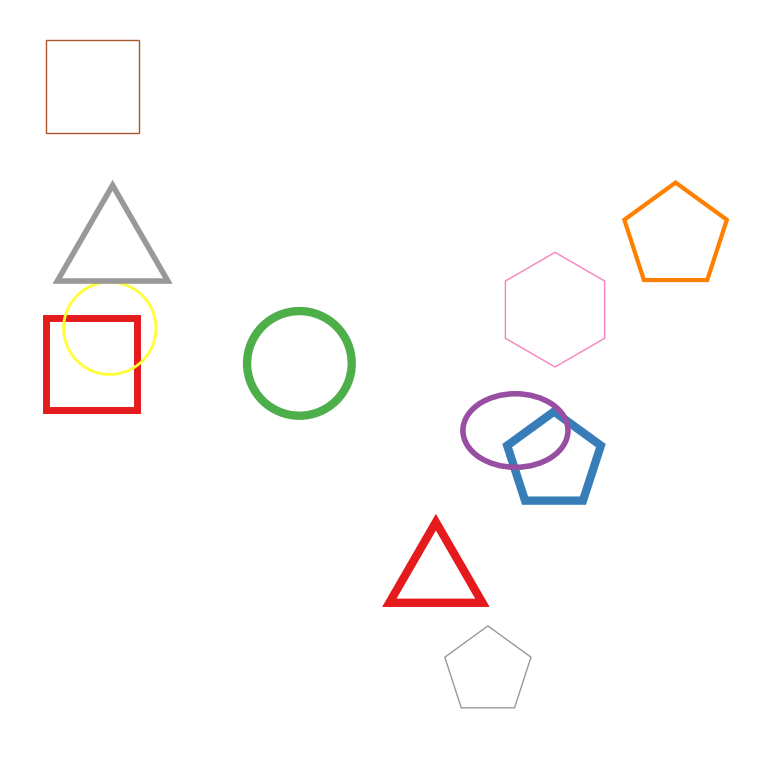[{"shape": "triangle", "thickness": 3, "radius": 0.35, "center": [0.566, 0.252]}, {"shape": "square", "thickness": 2.5, "radius": 0.3, "center": [0.119, 0.528]}, {"shape": "pentagon", "thickness": 3, "radius": 0.32, "center": [0.72, 0.402]}, {"shape": "circle", "thickness": 3, "radius": 0.34, "center": [0.389, 0.528]}, {"shape": "oval", "thickness": 2, "radius": 0.34, "center": [0.669, 0.441]}, {"shape": "pentagon", "thickness": 1.5, "radius": 0.35, "center": [0.877, 0.693]}, {"shape": "circle", "thickness": 1, "radius": 0.3, "center": [0.143, 0.574]}, {"shape": "square", "thickness": 0.5, "radius": 0.3, "center": [0.12, 0.888]}, {"shape": "hexagon", "thickness": 0.5, "radius": 0.37, "center": [0.721, 0.598]}, {"shape": "triangle", "thickness": 2, "radius": 0.41, "center": [0.146, 0.676]}, {"shape": "pentagon", "thickness": 0.5, "radius": 0.29, "center": [0.634, 0.128]}]